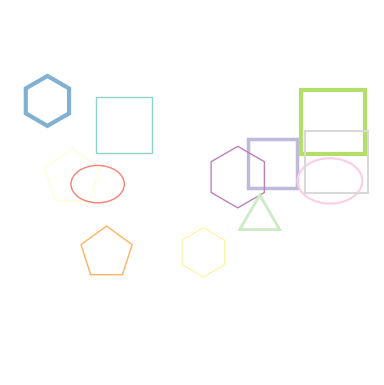[{"shape": "square", "thickness": 1, "radius": 0.36, "center": [0.322, 0.675]}, {"shape": "pentagon", "thickness": 0.5, "radius": 0.38, "center": [0.188, 0.539]}, {"shape": "square", "thickness": 2.5, "radius": 0.32, "center": [0.707, 0.576]}, {"shape": "oval", "thickness": 1, "radius": 0.35, "center": [0.254, 0.522]}, {"shape": "hexagon", "thickness": 3, "radius": 0.32, "center": [0.123, 0.738]}, {"shape": "pentagon", "thickness": 1, "radius": 0.35, "center": [0.277, 0.343]}, {"shape": "square", "thickness": 3, "radius": 0.41, "center": [0.865, 0.684]}, {"shape": "oval", "thickness": 1.5, "radius": 0.42, "center": [0.857, 0.53]}, {"shape": "square", "thickness": 1.5, "radius": 0.4, "center": [0.874, 0.578]}, {"shape": "hexagon", "thickness": 1, "radius": 0.4, "center": [0.618, 0.54]}, {"shape": "triangle", "thickness": 2, "radius": 0.3, "center": [0.675, 0.434]}, {"shape": "hexagon", "thickness": 0.5, "radius": 0.32, "center": [0.528, 0.344]}]